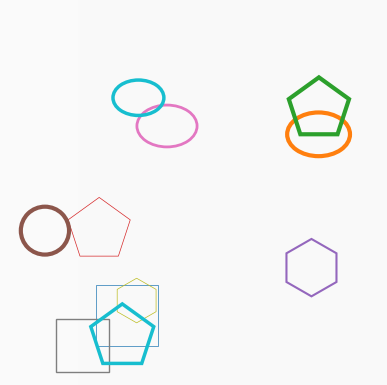[{"shape": "square", "thickness": 0.5, "radius": 0.4, "center": [0.328, 0.181]}, {"shape": "oval", "thickness": 3, "radius": 0.41, "center": [0.822, 0.651]}, {"shape": "pentagon", "thickness": 3, "radius": 0.41, "center": [0.823, 0.717]}, {"shape": "pentagon", "thickness": 0.5, "radius": 0.42, "center": [0.256, 0.403]}, {"shape": "hexagon", "thickness": 1.5, "radius": 0.37, "center": [0.804, 0.305]}, {"shape": "circle", "thickness": 3, "radius": 0.31, "center": [0.116, 0.401]}, {"shape": "oval", "thickness": 2, "radius": 0.39, "center": [0.431, 0.673]}, {"shape": "square", "thickness": 1, "radius": 0.34, "center": [0.212, 0.103]}, {"shape": "hexagon", "thickness": 0.5, "radius": 0.29, "center": [0.353, 0.219]}, {"shape": "oval", "thickness": 2.5, "radius": 0.33, "center": [0.357, 0.746]}, {"shape": "pentagon", "thickness": 2.5, "radius": 0.43, "center": [0.316, 0.125]}]